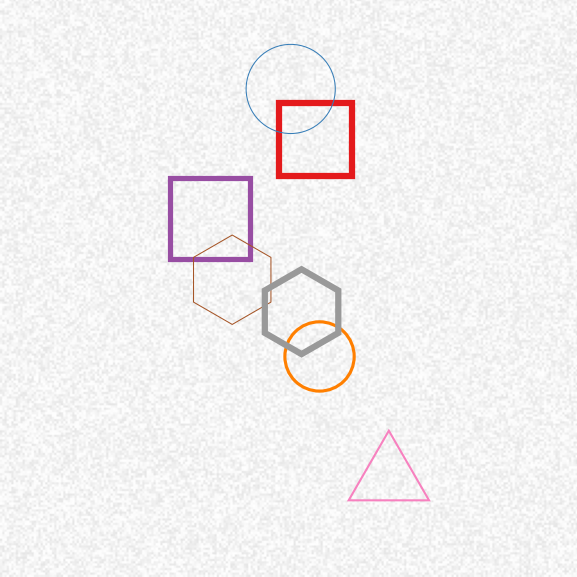[{"shape": "square", "thickness": 3, "radius": 0.32, "center": [0.546, 0.758]}, {"shape": "circle", "thickness": 0.5, "radius": 0.39, "center": [0.503, 0.845]}, {"shape": "square", "thickness": 2.5, "radius": 0.35, "center": [0.364, 0.621]}, {"shape": "circle", "thickness": 1.5, "radius": 0.3, "center": [0.553, 0.382]}, {"shape": "hexagon", "thickness": 0.5, "radius": 0.39, "center": [0.402, 0.515]}, {"shape": "triangle", "thickness": 1, "radius": 0.4, "center": [0.673, 0.173]}, {"shape": "hexagon", "thickness": 3, "radius": 0.37, "center": [0.522, 0.459]}]